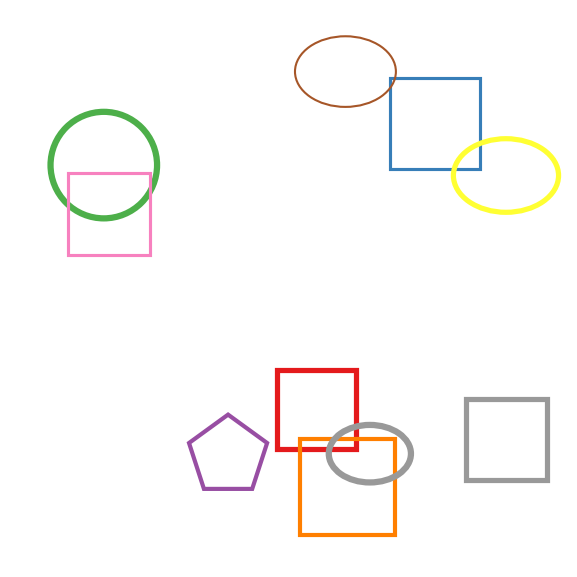[{"shape": "square", "thickness": 2.5, "radius": 0.34, "center": [0.547, 0.29]}, {"shape": "square", "thickness": 1.5, "radius": 0.39, "center": [0.753, 0.786]}, {"shape": "circle", "thickness": 3, "radius": 0.46, "center": [0.18, 0.713]}, {"shape": "pentagon", "thickness": 2, "radius": 0.36, "center": [0.395, 0.21]}, {"shape": "square", "thickness": 2, "radius": 0.41, "center": [0.602, 0.156]}, {"shape": "oval", "thickness": 2.5, "radius": 0.46, "center": [0.876, 0.695]}, {"shape": "oval", "thickness": 1, "radius": 0.44, "center": [0.598, 0.875]}, {"shape": "square", "thickness": 1.5, "radius": 0.36, "center": [0.189, 0.628]}, {"shape": "square", "thickness": 2.5, "radius": 0.35, "center": [0.877, 0.238]}, {"shape": "oval", "thickness": 3, "radius": 0.36, "center": [0.64, 0.214]}]